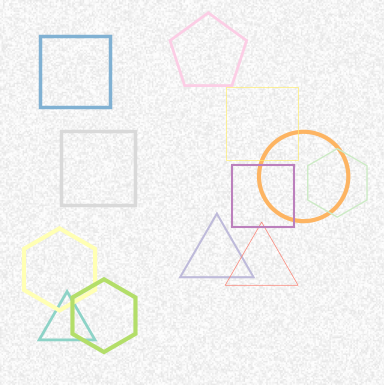[{"shape": "triangle", "thickness": 2, "radius": 0.42, "center": [0.174, 0.159]}, {"shape": "hexagon", "thickness": 3, "radius": 0.53, "center": [0.155, 0.3]}, {"shape": "triangle", "thickness": 1.5, "radius": 0.55, "center": [0.563, 0.335]}, {"shape": "triangle", "thickness": 0.5, "radius": 0.55, "center": [0.68, 0.314]}, {"shape": "square", "thickness": 2.5, "radius": 0.46, "center": [0.194, 0.814]}, {"shape": "circle", "thickness": 3, "radius": 0.58, "center": [0.789, 0.542]}, {"shape": "hexagon", "thickness": 3, "radius": 0.47, "center": [0.27, 0.18]}, {"shape": "pentagon", "thickness": 2, "radius": 0.52, "center": [0.541, 0.862]}, {"shape": "square", "thickness": 2.5, "radius": 0.48, "center": [0.253, 0.564]}, {"shape": "square", "thickness": 1.5, "radius": 0.4, "center": [0.683, 0.491]}, {"shape": "hexagon", "thickness": 1, "radius": 0.44, "center": [0.876, 0.525]}, {"shape": "square", "thickness": 0.5, "radius": 0.47, "center": [0.68, 0.679]}]